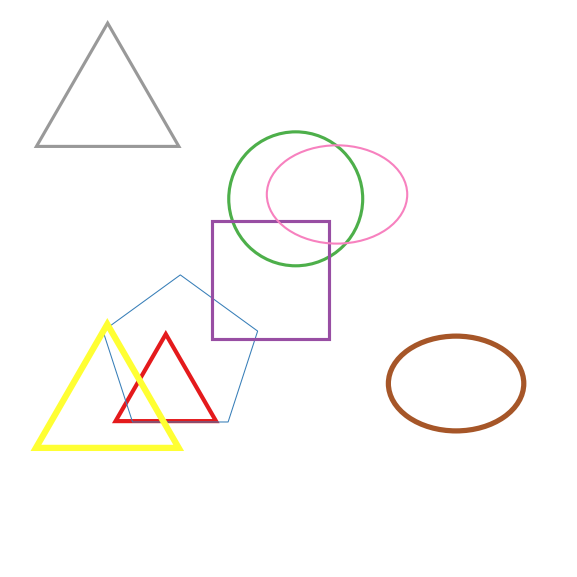[{"shape": "triangle", "thickness": 2, "radius": 0.5, "center": [0.287, 0.32]}, {"shape": "pentagon", "thickness": 0.5, "radius": 0.7, "center": [0.312, 0.382]}, {"shape": "circle", "thickness": 1.5, "radius": 0.58, "center": [0.512, 0.655]}, {"shape": "square", "thickness": 1.5, "radius": 0.51, "center": [0.468, 0.515]}, {"shape": "triangle", "thickness": 3, "radius": 0.71, "center": [0.186, 0.295]}, {"shape": "oval", "thickness": 2.5, "radius": 0.59, "center": [0.79, 0.335]}, {"shape": "oval", "thickness": 1, "radius": 0.61, "center": [0.584, 0.662]}, {"shape": "triangle", "thickness": 1.5, "radius": 0.71, "center": [0.186, 0.817]}]